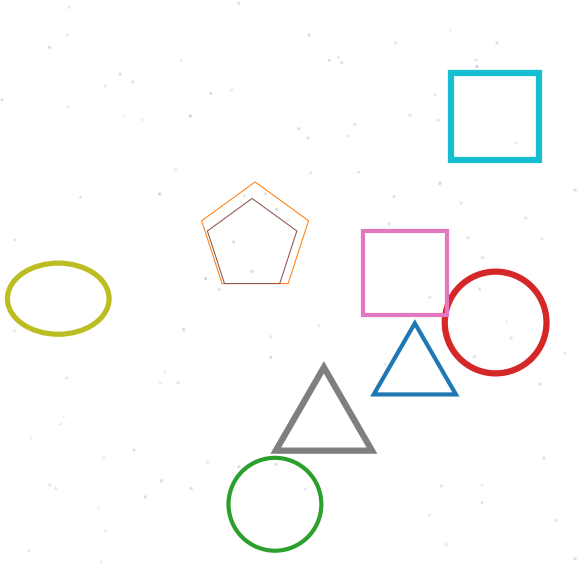[{"shape": "triangle", "thickness": 2, "radius": 0.41, "center": [0.718, 0.357]}, {"shape": "pentagon", "thickness": 0.5, "radius": 0.49, "center": [0.442, 0.587]}, {"shape": "circle", "thickness": 2, "radius": 0.4, "center": [0.476, 0.126]}, {"shape": "circle", "thickness": 3, "radius": 0.44, "center": [0.858, 0.441]}, {"shape": "pentagon", "thickness": 0.5, "radius": 0.41, "center": [0.437, 0.574]}, {"shape": "square", "thickness": 2, "radius": 0.36, "center": [0.701, 0.527]}, {"shape": "triangle", "thickness": 3, "radius": 0.48, "center": [0.561, 0.267]}, {"shape": "oval", "thickness": 2.5, "radius": 0.44, "center": [0.101, 0.482]}, {"shape": "square", "thickness": 3, "radius": 0.38, "center": [0.858, 0.797]}]